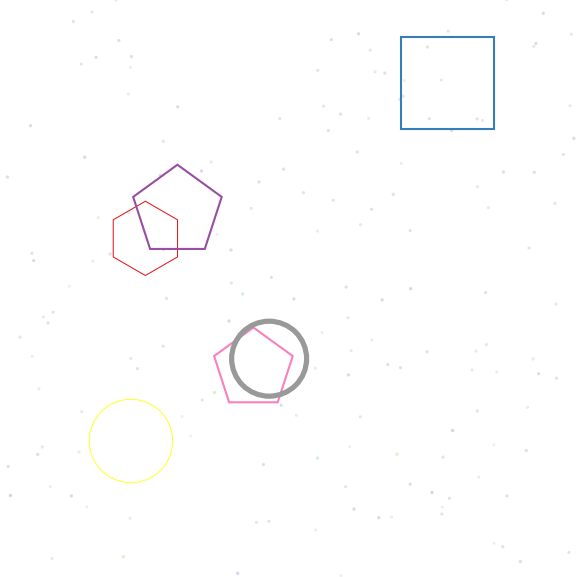[{"shape": "hexagon", "thickness": 0.5, "radius": 0.32, "center": [0.252, 0.586]}, {"shape": "square", "thickness": 1, "radius": 0.4, "center": [0.775, 0.855]}, {"shape": "pentagon", "thickness": 1, "radius": 0.4, "center": [0.307, 0.633]}, {"shape": "circle", "thickness": 0.5, "radius": 0.36, "center": [0.227, 0.236]}, {"shape": "pentagon", "thickness": 1, "radius": 0.36, "center": [0.439, 0.36]}, {"shape": "circle", "thickness": 2.5, "radius": 0.32, "center": [0.466, 0.378]}]